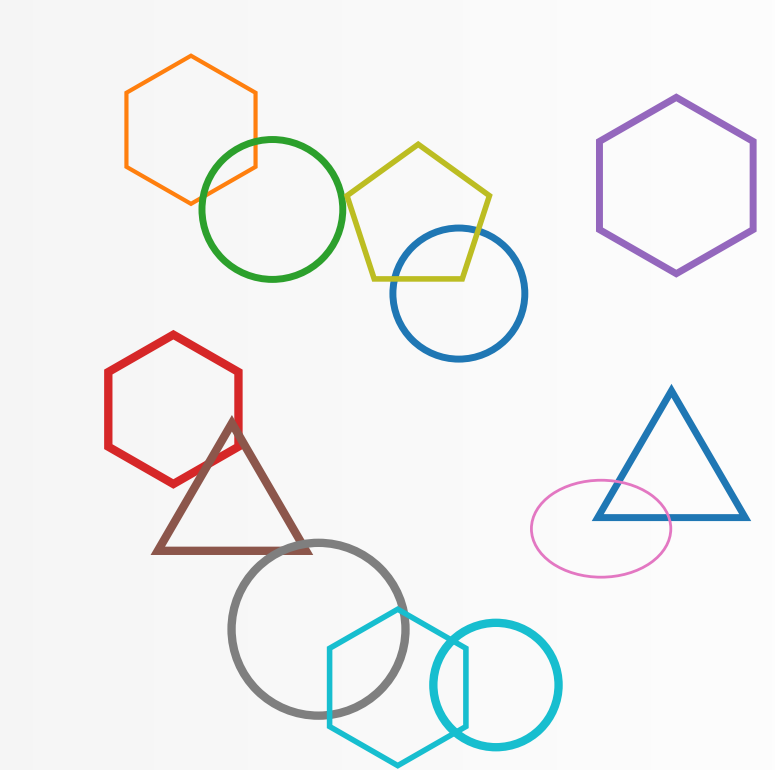[{"shape": "circle", "thickness": 2.5, "radius": 0.43, "center": [0.592, 0.619]}, {"shape": "triangle", "thickness": 2.5, "radius": 0.55, "center": [0.866, 0.383]}, {"shape": "hexagon", "thickness": 1.5, "radius": 0.48, "center": [0.246, 0.831]}, {"shape": "circle", "thickness": 2.5, "radius": 0.45, "center": [0.351, 0.728]}, {"shape": "hexagon", "thickness": 3, "radius": 0.48, "center": [0.224, 0.468]}, {"shape": "hexagon", "thickness": 2.5, "radius": 0.57, "center": [0.873, 0.759]}, {"shape": "triangle", "thickness": 3, "radius": 0.55, "center": [0.299, 0.34]}, {"shape": "oval", "thickness": 1, "radius": 0.45, "center": [0.776, 0.313]}, {"shape": "circle", "thickness": 3, "radius": 0.56, "center": [0.411, 0.183]}, {"shape": "pentagon", "thickness": 2, "radius": 0.48, "center": [0.54, 0.716]}, {"shape": "circle", "thickness": 3, "radius": 0.4, "center": [0.64, 0.11]}, {"shape": "hexagon", "thickness": 2, "radius": 0.51, "center": [0.513, 0.107]}]